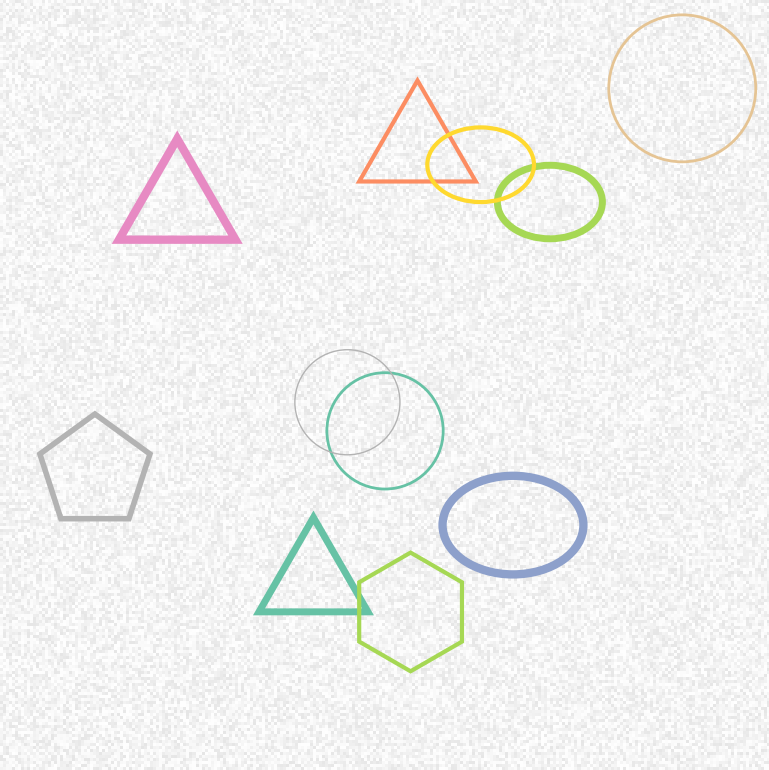[{"shape": "triangle", "thickness": 2.5, "radius": 0.41, "center": [0.407, 0.246]}, {"shape": "circle", "thickness": 1, "radius": 0.38, "center": [0.5, 0.44]}, {"shape": "triangle", "thickness": 1.5, "radius": 0.44, "center": [0.542, 0.808]}, {"shape": "oval", "thickness": 3, "radius": 0.46, "center": [0.666, 0.318]}, {"shape": "triangle", "thickness": 3, "radius": 0.44, "center": [0.23, 0.732]}, {"shape": "oval", "thickness": 2.5, "radius": 0.34, "center": [0.714, 0.738]}, {"shape": "hexagon", "thickness": 1.5, "radius": 0.39, "center": [0.533, 0.205]}, {"shape": "oval", "thickness": 1.5, "radius": 0.35, "center": [0.624, 0.786]}, {"shape": "circle", "thickness": 1, "radius": 0.48, "center": [0.886, 0.885]}, {"shape": "pentagon", "thickness": 2, "radius": 0.38, "center": [0.123, 0.387]}, {"shape": "circle", "thickness": 0.5, "radius": 0.34, "center": [0.451, 0.478]}]